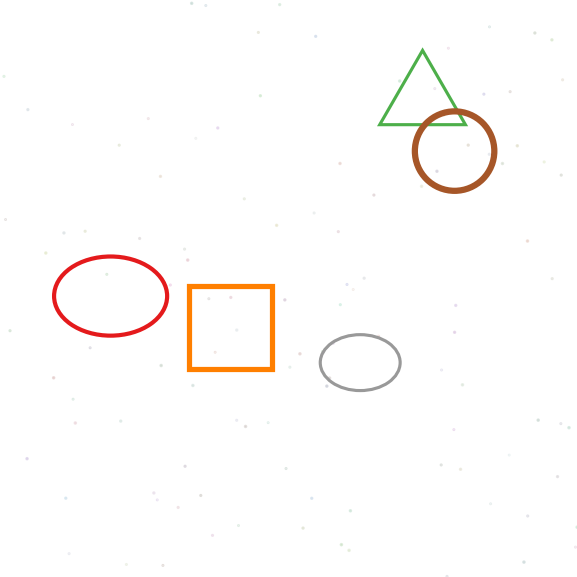[{"shape": "oval", "thickness": 2, "radius": 0.49, "center": [0.192, 0.486]}, {"shape": "triangle", "thickness": 1.5, "radius": 0.43, "center": [0.732, 0.826]}, {"shape": "square", "thickness": 2.5, "radius": 0.36, "center": [0.399, 0.432]}, {"shape": "circle", "thickness": 3, "radius": 0.34, "center": [0.787, 0.738]}, {"shape": "oval", "thickness": 1.5, "radius": 0.35, "center": [0.624, 0.371]}]